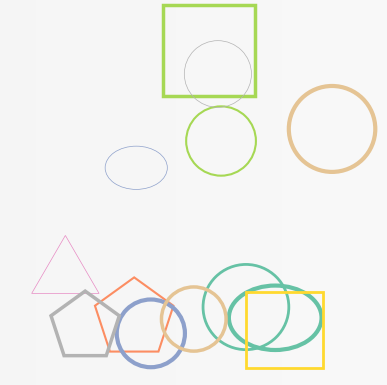[{"shape": "circle", "thickness": 2, "radius": 0.55, "center": [0.635, 0.202]}, {"shape": "oval", "thickness": 3, "radius": 0.6, "center": [0.71, 0.175]}, {"shape": "pentagon", "thickness": 1.5, "radius": 0.53, "center": [0.346, 0.173]}, {"shape": "oval", "thickness": 0.5, "radius": 0.4, "center": [0.352, 0.564]}, {"shape": "circle", "thickness": 3, "radius": 0.44, "center": [0.389, 0.134]}, {"shape": "triangle", "thickness": 0.5, "radius": 0.5, "center": [0.169, 0.288]}, {"shape": "square", "thickness": 2.5, "radius": 0.59, "center": [0.539, 0.87]}, {"shape": "circle", "thickness": 1.5, "radius": 0.45, "center": [0.57, 0.634]}, {"shape": "square", "thickness": 2, "radius": 0.5, "center": [0.734, 0.142]}, {"shape": "circle", "thickness": 2.5, "radius": 0.42, "center": [0.5, 0.171]}, {"shape": "circle", "thickness": 3, "radius": 0.56, "center": [0.857, 0.665]}, {"shape": "pentagon", "thickness": 2.5, "radius": 0.46, "center": [0.22, 0.151]}, {"shape": "circle", "thickness": 0.5, "radius": 0.43, "center": [0.562, 0.808]}]